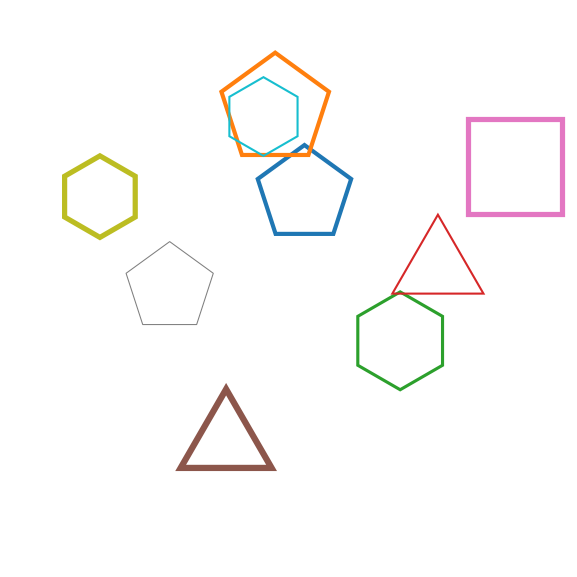[{"shape": "pentagon", "thickness": 2, "radius": 0.43, "center": [0.527, 0.663]}, {"shape": "pentagon", "thickness": 2, "radius": 0.49, "center": [0.477, 0.81]}, {"shape": "hexagon", "thickness": 1.5, "radius": 0.42, "center": [0.693, 0.409]}, {"shape": "triangle", "thickness": 1, "radius": 0.46, "center": [0.758, 0.536]}, {"shape": "triangle", "thickness": 3, "radius": 0.45, "center": [0.392, 0.234]}, {"shape": "square", "thickness": 2.5, "radius": 0.41, "center": [0.892, 0.711]}, {"shape": "pentagon", "thickness": 0.5, "radius": 0.4, "center": [0.294, 0.501]}, {"shape": "hexagon", "thickness": 2.5, "radius": 0.35, "center": [0.173, 0.659]}, {"shape": "hexagon", "thickness": 1, "radius": 0.34, "center": [0.456, 0.797]}]